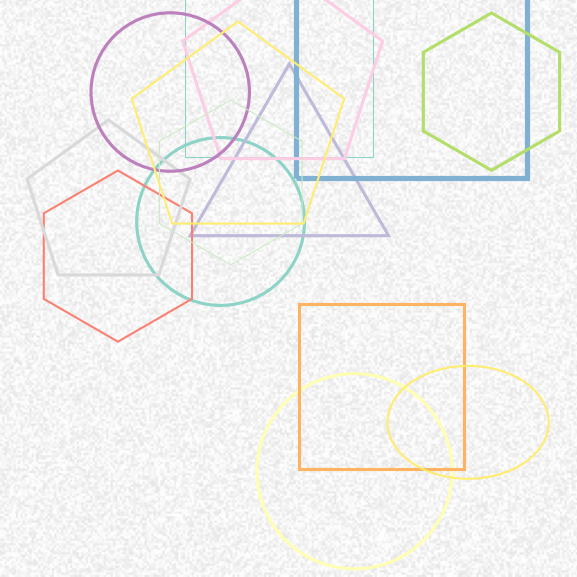[{"shape": "square", "thickness": 0.5, "radius": 0.81, "center": [0.483, 0.89]}, {"shape": "circle", "thickness": 1.5, "radius": 0.73, "center": [0.382, 0.616]}, {"shape": "circle", "thickness": 1.5, "radius": 0.85, "center": [0.614, 0.183]}, {"shape": "triangle", "thickness": 1.5, "radius": 0.99, "center": [0.501, 0.69]}, {"shape": "hexagon", "thickness": 1, "radius": 0.74, "center": [0.204, 0.556]}, {"shape": "square", "thickness": 2.5, "radius": 1.0, "center": [0.713, 0.89]}, {"shape": "square", "thickness": 1.5, "radius": 0.71, "center": [0.661, 0.329]}, {"shape": "hexagon", "thickness": 1.5, "radius": 0.68, "center": [0.851, 0.84]}, {"shape": "pentagon", "thickness": 1.5, "radius": 0.91, "center": [0.489, 0.872]}, {"shape": "pentagon", "thickness": 1.5, "radius": 0.74, "center": [0.188, 0.643]}, {"shape": "circle", "thickness": 1.5, "radius": 0.69, "center": [0.295, 0.84]}, {"shape": "hexagon", "thickness": 0.5, "radius": 0.71, "center": [0.4, 0.683]}, {"shape": "oval", "thickness": 1, "radius": 0.7, "center": [0.811, 0.268]}, {"shape": "pentagon", "thickness": 1, "radius": 0.97, "center": [0.412, 0.769]}]